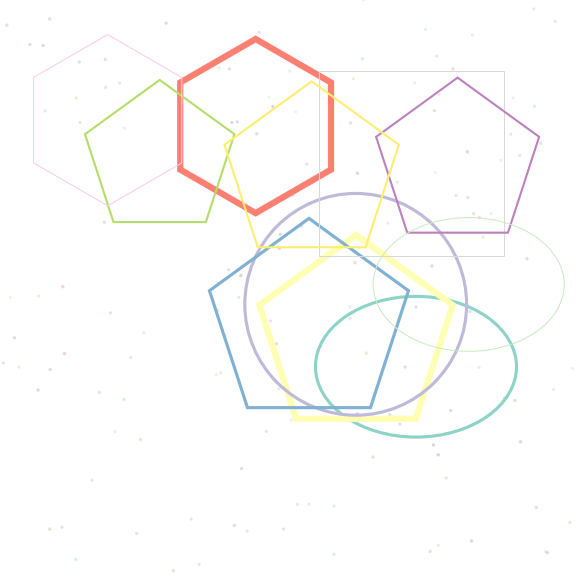[{"shape": "oval", "thickness": 1.5, "radius": 0.87, "center": [0.72, 0.364]}, {"shape": "pentagon", "thickness": 3, "radius": 0.88, "center": [0.616, 0.416]}, {"shape": "circle", "thickness": 1.5, "radius": 0.96, "center": [0.616, 0.472]}, {"shape": "hexagon", "thickness": 3, "radius": 0.75, "center": [0.443, 0.781]}, {"shape": "pentagon", "thickness": 1.5, "radius": 0.91, "center": [0.535, 0.44]}, {"shape": "pentagon", "thickness": 1, "radius": 0.68, "center": [0.277, 0.725]}, {"shape": "hexagon", "thickness": 0.5, "radius": 0.74, "center": [0.186, 0.791]}, {"shape": "square", "thickness": 0.5, "radius": 0.8, "center": [0.712, 0.717]}, {"shape": "pentagon", "thickness": 1, "radius": 0.74, "center": [0.792, 0.716]}, {"shape": "oval", "thickness": 0.5, "radius": 0.83, "center": [0.812, 0.507]}, {"shape": "pentagon", "thickness": 1, "radius": 0.79, "center": [0.54, 0.699]}]